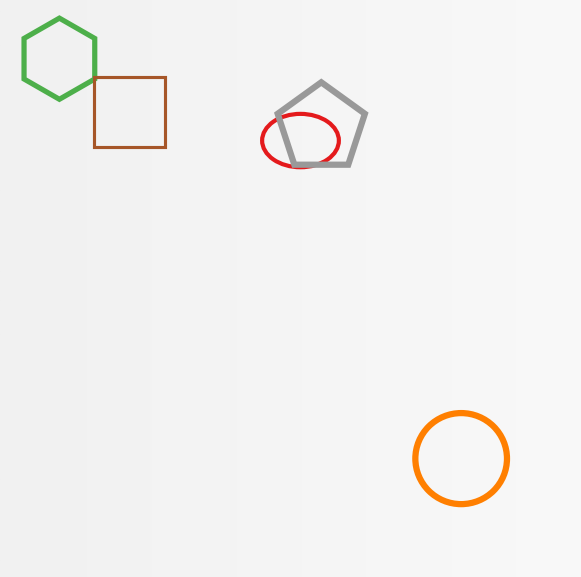[{"shape": "oval", "thickness": 2, "radius": 0.33, "center": [0.517, 0.756]}, {"shape": "hexagon", "thickness": 2.5, "radius": 0.35, "center": [0.102, 0.897]}, {"shape": "circle", "thickness": 3, "radius": 0.39, "center": [0.793, 0.205]}, {"shape": "square", "thickness": 1.5, "radius": 0.3, "center": [0.223, 0.805]}, {"shape": "pentagon", "thickness": 3, "radius": 0.39, "center": [0.553, 0.778]}]